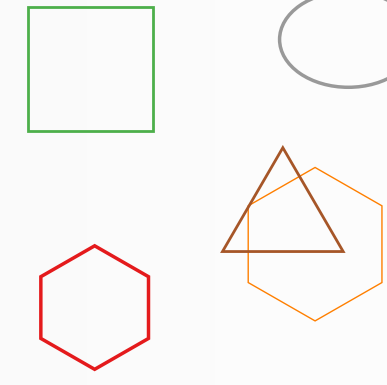[{"shape": "hexagon", "thickness": 2.5, "radius": 0.8, "center": [0.244, 0.201]}, {"shape": "square", "thickness": 2, "radius": 0.81, "center": [0.233, 0.82]}, {"shape": "hexagon", "thickness": 1, "radius": 1.0, "center": [0.813, 0.366]}, {"shape": "triangle", "thickness": 2, "radius": 0.9, "center": [0.73, 0.437]}, {"shape": "oval", "thickness": 2.5, "radius": 0.89, "center": [0.899, 0.898]}]